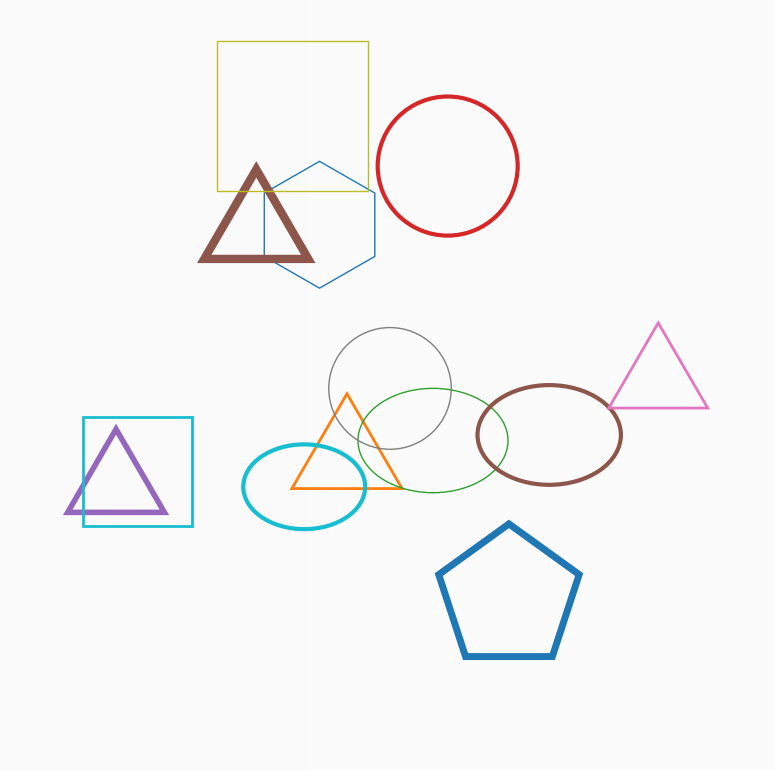[{"shape": "pentagon", "thickness": 2.5, "radius": 0.48, "center": [0.657, 0.224]}, {"shape": "hexagon", "thickness": 0.5, "radius": 0.41, "center": [0.412, 0.708]}, {"shape": "triangle", "thickness": 1, "radius": 0.41, "center": [0.448, 0.407]}, {"shape": "oval", "thickness": 0.5, "radius": 0.48, "center": [0.559, 0.428]}, {"shape": "circle", "thickness": 1.5, "radius": 0.45, "center": [0.578, 0.784]}, {"shape": "triangle", "thickness": 2, "radius": 0.36, "center": [0.15, 0.371]}, {"shape": "oval", "thickness": 1.5, "radius": 0.46, "center": [0.709, 0.435]}, {"shape": "triangle", "thickness": 3, "radius": 0.39, "center": [0.331, 0.703]}, {"shape": "triangle", "thickness": 1, "radius": 0.37, "center": [0.849, 0.507]}, {"shape": "circle", "thickness": 0.5, "radius": 0.4, "center": [0.503, 0.496]}, {"shape": "square", "thickness": 0.5, "radius": 0.49, "center": [0.377, 0.849]}, {"shape": "oval", "thickness": 1.5, "radius": 0.39, "center": [0.393, 0.368]}, {"shape": "square", "thickness": 1, "radius": 0.35, "center": [0.177, 0.387]}]